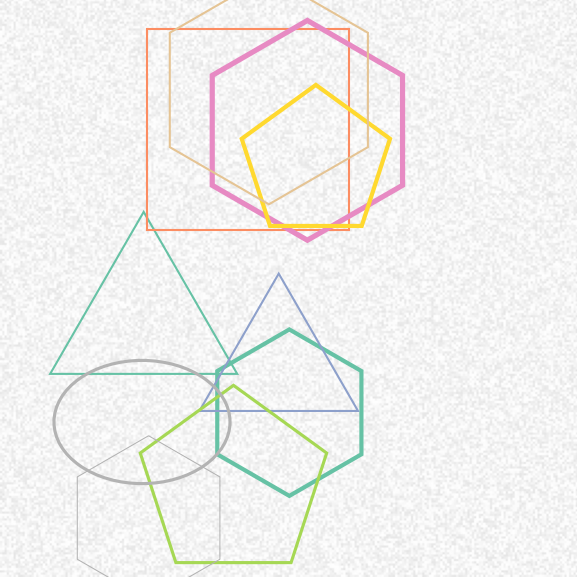[{"shape": "hexagon", "thickness": 2, "radius": 0.72, "center": [0.501, 0.285]}, {"shape": "triangle", "thickness": 1, "radius": 0.94, "center": [0.249, 0.445]}, {"shape": "square", "thickness": 1, "radius": 0.87, "center": [0.429, 0.775]}, {"shape": "triangle", "thickness": 1, "radius": 0.79, "center": [0.483, 0.367]}, {"shape": "hexagon", "thickness": 2.5, "radius": 0.95, "center": [0.532, 0.773]}, {"shape": "pentagon", "thickness": 1.5, "radius": 0.85, "center": [0.404, 0.162]}, {"shape": "pentagon", "thickness": 2, "radius": 0.68, "center": [0.547, 0.717]}, {"shape": "hexagon", "thickness": 1, "radius": 0.99, "center": [0.466, 0.843]}, {"shape": "hexagon", "thickness": 0.5, "radius": 0.71, "center": [0.257, 0.102]}, {"shape": "oval", "thickness": 1.5, "radius": 0.76, "center": [0.246, 0.268]}]